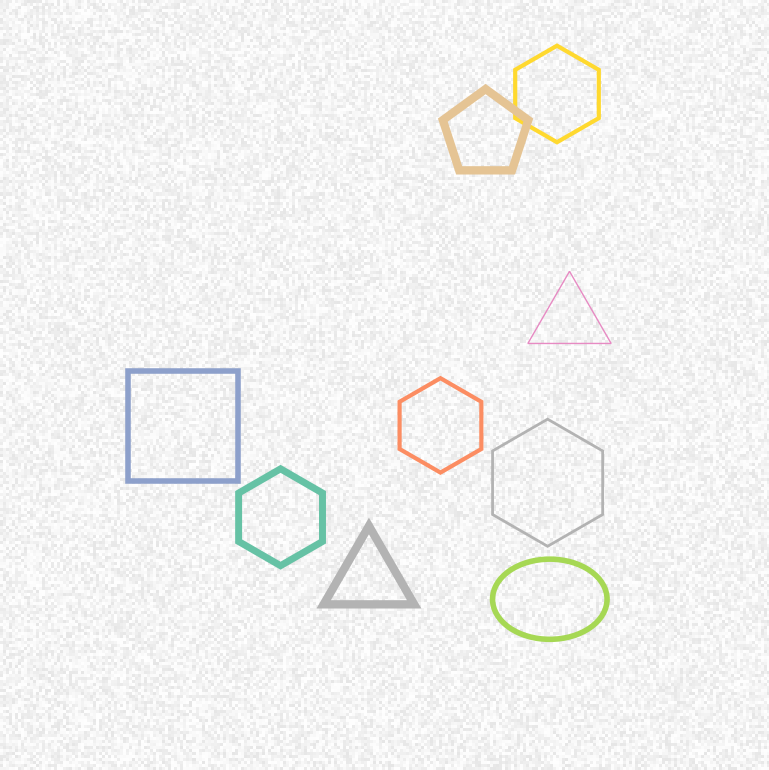[{"shape": "hexagon", "thickness": 2.5, "radius": 0.31, "center": [0.364, 0.328]}, {"shape": "hexagon", "thickness": 1.5, "radius": 0.31, "center": [0.572, 0.448]}, {"shape": "square", "thickness": 2, "radius": 0.36, "center": [0.238, 0.447]}, {"shape": "triangle", "thickness": 0.5, "radius": 0.31, "center": [0.74, 0.585]}, {"shape": "oval", "thickness": 2, "radius": 0.37, "center": [0.714, 0.222]}, {"shape": "hexagon", "thickness": 1.5, "radius": 0.31, "center": [0.723, 0.878]}, {"shape": "pentagon", "thickness": 3, "radius": 0.29, "center": [0.631, 0.826]}, {"shape": "hexagon", "thickness": 1, "radius": 0.41, "center": [0.711, 0.373]}, {"shape": "triangle", "thickness": 3, "radius": 0.34, "center": [0.479, 0.249]}]